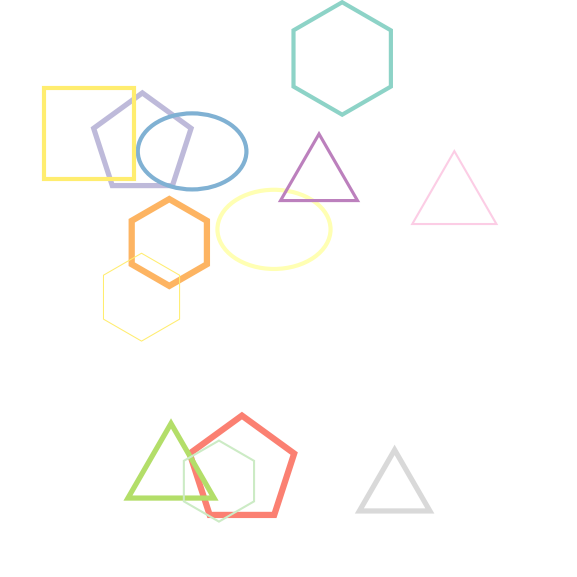[{"shape": "hexagon", "thickness": 2, "radius": 0.49, "center": [0.593, 0.898]}, {"shape": "oval", "thickness": 2, "radius": 0.49, "center": [0.474, 0.602]}, {"shape": "pentagon", "thickness": 2.5, "radius": 0.44, "center": [0.247, 0.75]}, {"shape": "pentagon", "thickness": 3, "radius": 0.48, "center": [0.419, 0.184]}, {"shape": "oval", "thickness": 2, "radius": 0.47, "center": [0.333, 0.737]}, {"shape": "hexagon", "thickness": 3, "radius": 0.38, "center": [0.293, 0.579]}, {"shape": "triangle", "thickness": 2.5, "radius": 0.43, "center": [0.296, 0.18]}, {"shape": "triangle", "thickness": 1, "radius": 0.42, "center": [0.787, 0.653]}, {"shape": "triangle", "thickness": 2.5, "radius": 0.35, "center": [0.683, 0.15]}, {"shape": "triangle", "thickness": 1.5, "radius": 0.38, "center": [0.552, 0.69]}, {"shape": "hexagon", "thickness": 1, "radius": 0.35, "center": [0.379, 0.166]}, {"shape": "hexagon", "thickness": 0.5, "radius": 0.38, "center": [0.245, 0.485]}, {"shape": "square", "thickness": 2, "radius": 0.39, "center": [0.154, 0.768]}]